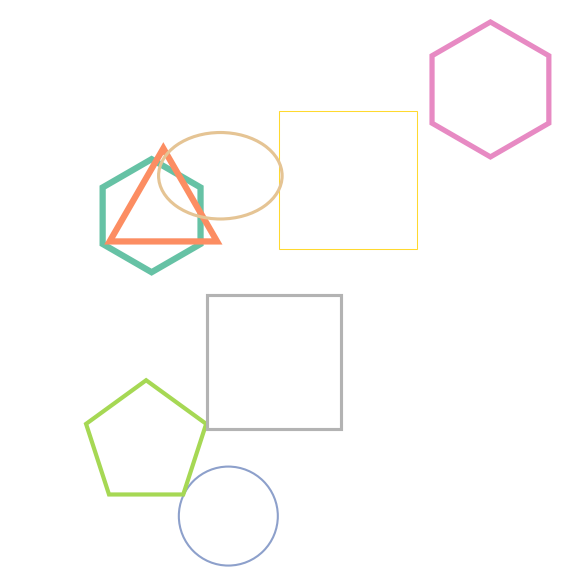[{"shape": "hexagon", "thickness": 3, "radius": 0.49, "center": [0.262, 0.626]}, {"shape": "triangle", "thickness": 3, "radius": 0.54, "center": [0.283, 0.635]}, {"shape": "circle", "thickness": 1, "radius": 0.43, "center": [0.395, 0.106]}, {"shape": "hexagon", "thickness": 2.5, "radius": 0.58, "center": [0.849, 0.844]}, {"shape": "pentagon", "thickness": 2, "radius": 0.55, "center": [0.253, 0.231]}, {"shape": "square", "thickness": 0.5, "radius": 0.6, "center": [0.602, 0.688]}, {"shape": "oval", "thickness": 1.5, "radius": 0.53, "center": [0.382, 0.695]}, {"shape": "square", "thickness": 1.5, "radius": 0.58, "center": [0.474, 0.372]}]